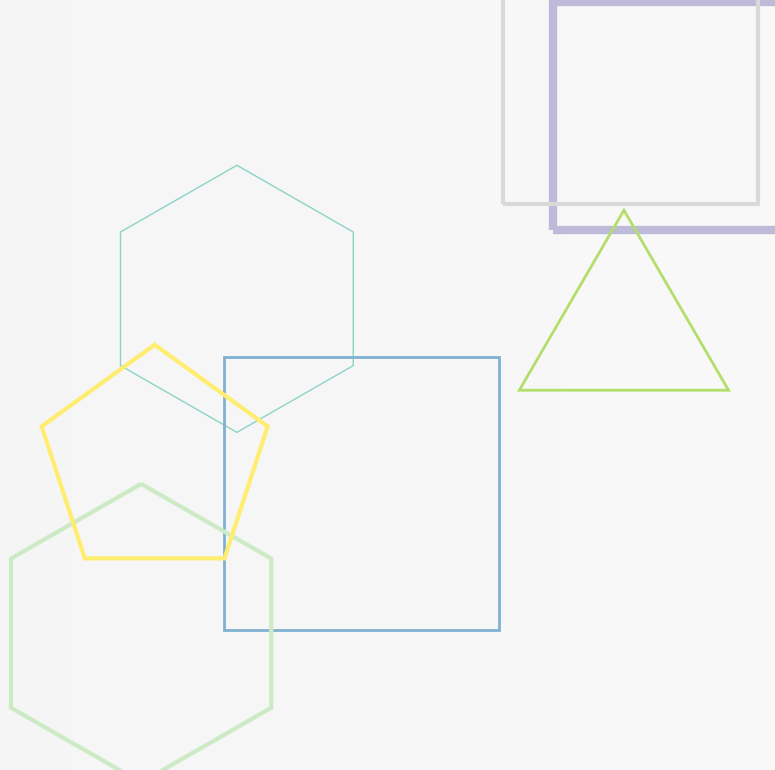[{"shape": "hexagon", "thickness": 0.5, "radius": 0.87, "center": [0.306, 0.612]}, {"shape": "square", "thickness": 3, "radius": 0.74, "center": [0.861, 0.85]}, {"shape": "square", "thickness": 1, "radius": 0.89, "center": [0.467, 0.36]}, {"shape": "triangle", "thickness": 1, "radius": 0.78, "center": [0.805, 0.571]}, {"shape": "square", "thickness": 1.5, "radius": 0.82, "center": [0.813, 0.899]}, {"shape": "hexagon", "thickness": 1.5, "radius": 0.97, "center": [0.182, 0.178]}, {"shape": "pentagon", "thickness": 1.5, "radius": 0.77, "center": [0.2, 0.399]}]